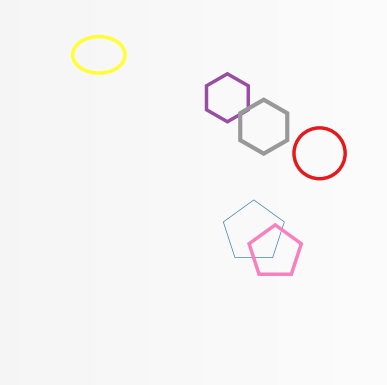[{"shape": "circle", "thickness": 2.5, "radius": 0.33, "center": [0.825, 0.602]}, {"shape": "pentagon", "thickness": 0.5, "radius": 0.41, "center": [0.655, 0.398]}, {"shape": "hexagon", "thickness": 2.5, "radius": 0.31, "center": [0.587, 0.746]}, {"shape": "oval", "thickness": 2.5, "radius": 0.34, "center": [0.255, 0.858]}, {"shape": "pentagon", "thickness": 2.5, "radius": 0.35, "center": [0.71, 0.345]}, {"shape": "hexagon", "thickness": 3, "radius": 0.35, "center": [0.681, 0.671]}]